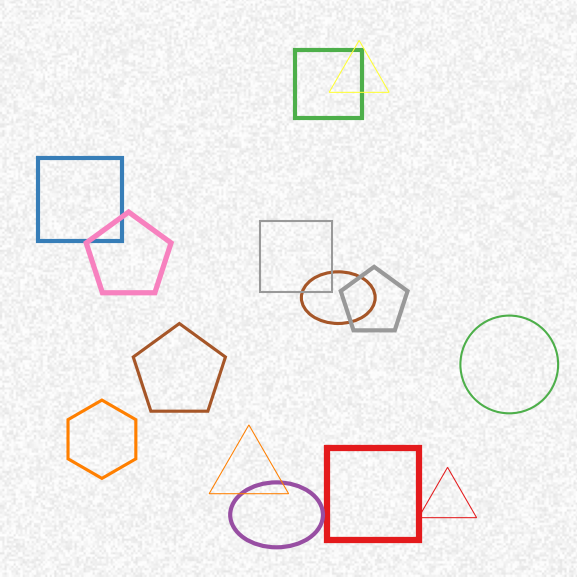[{"shape": "square", "thickness": 3, "radius": 0.4, "center": [0.646, 0.144]}, {"shape": "triangle", "thickness": 0.5, "radius": 0.29, "center": [0.775, 0.132]}, {"shape": "square", "thickness": 2, "radius": 0.36, "center": [0.139, 0.654]}, {"shape": "square", "thickness": 2, "radius": 0.29, "center": [0.569, 0.854]}, {"shape": "circle", "thickness": 1, "radius": 0.42, "center": [0.882, 0.368]}, {"shape": "oval", "thickness": 2, "radius": 0.4, "center": [0.479, 0.108]}, {"shape": "triangle", "thickness": 0.5, "radius": 0.4, "center": [0.431, 0.184]}, {"shape": "hexagon", "thickness": 1.5, "radius": 0.34, "center": [0.176, 0.239]}, {"shape": "triangle", "thickness": 0.5, "radius": 0.3, "center": [0.622, 0.869]}, {"shape": "oval", "thickness": 1.5, "radius": 0.32, "center": [0.586, 0.484]}, {"shape": "pentagon", "thickness": 1.5, "radius": 0.42, "center": [0.311, 0.355]}, {"shape": "pentagon", "thickness": 2.5, "radius": 0.39, "center": [0.223, 0.555]}, {"shape": "square", "thickness": 1, "radius": 0.31, "center": [0.512, 0.555]}, {"shape": "pentagon", "thickness": 2, "radius": 0.3, "center": [0.648, 0.476]}]